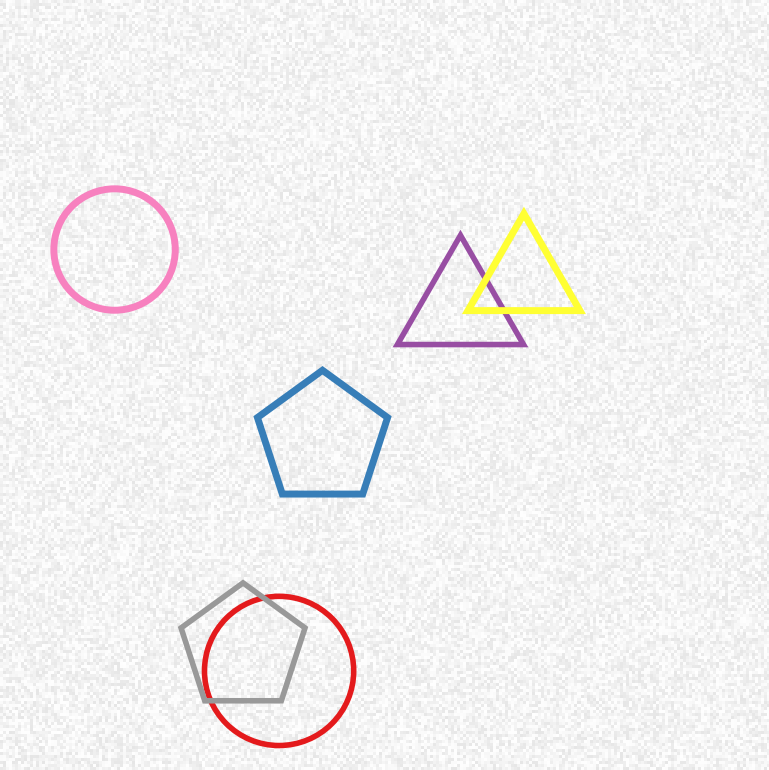[{"shape": "circle", "thickness": 2, "radius": 0.48, "center": [0.362, 0.129]}, {"shape": "pentagon", "thickness": 2.5, "radius": 0.44, "center": [0.419, 0.43]}, {"shape": "triangle", "thickness": 2, "radius": 0.47, "center": [0.598, 0.6]}, {"shape": "triangle", "thickness": 2.5, "radius": 0.42, "center": [0.68, 0.639]}, {"shape": "circle", "thickness": 2.5, "radius": 0.39, "center": [0.149, 0.676]}, {"shape": "pentagon", "thickness": 2, "radius": 0.42, "center": [0.316, 0.158]}]